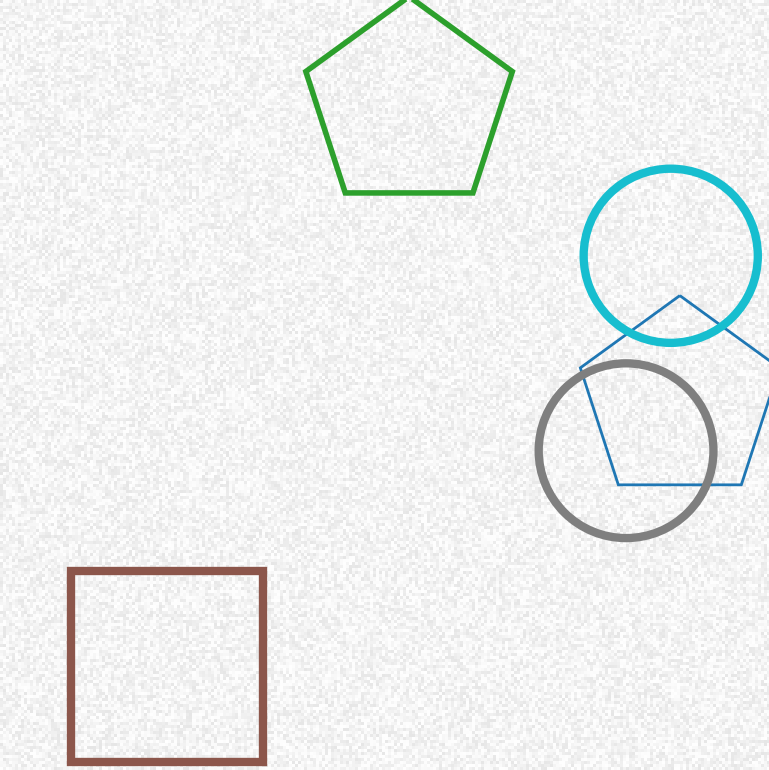[{"shape": "pentagon", "thickness": 1, "radius": 0.68, "center": [0.883, 0.48]}, {"shape": "pentagon", "thickness": 2, "radius": 0.7, "center": [0.531, 0.863]}, {"shape": "square", "thickness": 3, "radius": 0.62, "center": [0.217, 0.134]}, {"shape": "circle", "thickness": 3, "radius": 0.57, "center": [0.813, 0.415]}, {"shape": "circle", "thickness": 3, "radius": 0.57, "center": [0.871, 0.668]}]